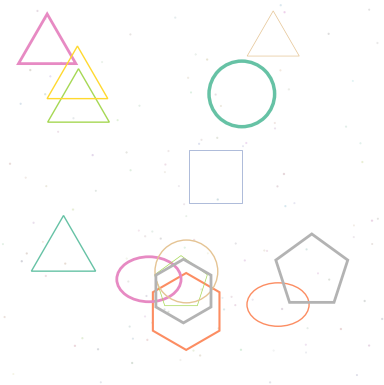[{"shape": "triangle", "thickness": 1, "radius": 0.48, "center": [0.165, 0.344]}, {"shape": "circle", "thickness": 2.5, "radius": 0.43, "center": [0.628, 0.756]}, {"shape": "hexagon", "thickness": 1.5, "radius": 0.5, "center": [0.484, 0.191]}, {"shape": "oval", "thickness": 1, "radius": 0.4, "center": [0.722, 0.209]}, {"shape": "square", "thickness": 0.5, "radius": 0.34, "center": [0.559, 0.542]}, {"shape": "triangle", "thickness": 2, "radius": 0.43, "center": [0.123, 0.878]}, {"shape": "oval", "thickness": 2, "radius": 0.42, "center": [0.387, 0.275]}, {"shape": "triangle", "thickness": 1, "radius": 0.46, "center": [0.204, 0.729]}, {"shape": "pentagon", "thickness": 0.5, "radius": 0.36, "center": [0.47, 0.264]}, {"shape": "triangle", "thickness": 1, "radius": 0.46, "center": [0.201, 0.789]}, {"shape": "circle", "thickness": 1, "radius": 0.41, "center": [0.484, 0.295]}, {"shape": "triangle", "thickness": 0.5, "radius": 0.39, "center": [0.71, 0.893]}, {"shape": "pentagon", "thickness": 2, "radius": 0.49, "center": [0.81, 0.294]}, {"shape": "hexagon", "thickness": 2, "radius": 0.41, "center": [0.476, 0.244]}]